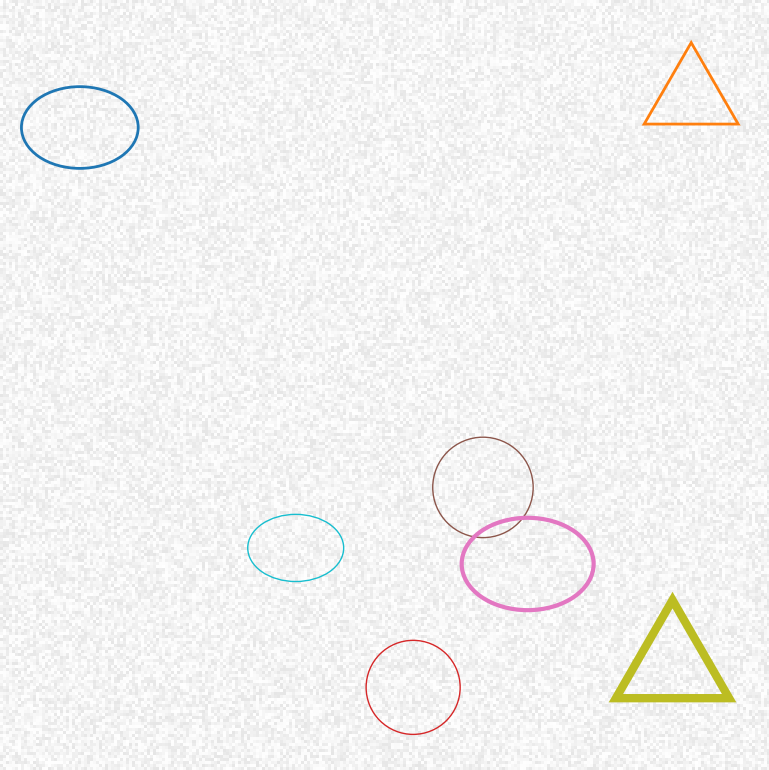[{"shape": "oval", "thickness": 1, "radius": 0.38, "center": [0.104, 0.834]}, {"shape": "triangle", "thickness": 1, "radius": 0.35, "center": [0.898, 0.874]}, {"shape": "circle", "thickness": 0.5, "radius": 0.31, "center": [0.537, 0.107]}, {"shape": "circle", "thickness": 0.5, "radius": 0.33, "center": [0.627, 0.367]}, {"shape": "oval", "thickness": 1.5, "radius": 0.43, "center": [0.685, 0.268]}, {"shape": "triangle", "thickness": 3, "radius": 0.42, "center": [0.873, 0.136]}, {"shape": "oval", "thickness": 0.5, "radius": 0.31, "center": [0.384, 0.288]}]